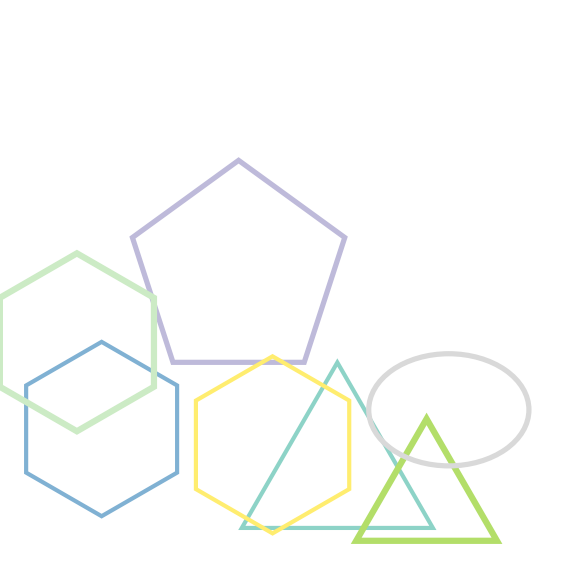[{"shape": "triangle", "thickness": 2, "radius": 0.95, "center": [0.584, 0.18]}, {"shape": "pentagon", "thickness": 2.5, "radius": 0.97, "center": [0.413, 0.528]}, {"shape": "hexagon", "thickness": 2, "radius": 0.75, "center": [0.176, 0.256]}, {"shape": "triangle", "thickness": 3, "radius": 0.7, "center": [0.739, 0.133]}, {"shape": "oval", "thickness": 2.5, "radius": 0.69, "center": [0.777, 0.29]}, {"shape": "hexagon", "thickness": 3, "radius": 0.77, "center": [0.133, 0.406]}, {"shape": "hexagon", "thickness": 2, "radius": 0.77, "center": [0.472, 0.229]}]